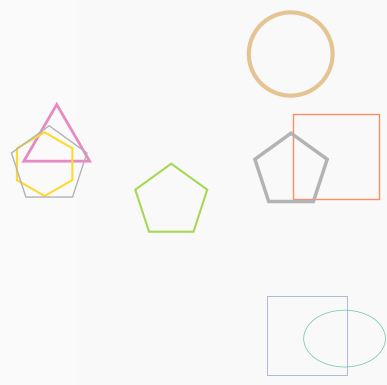[{"shape": "oval", "thickness": 0.5, "radius": 0.53, "center": [0.889, 0.121]}, {"shape": "square", "thickness": 1, "radius": 0.55, "center": [0.868, 0.593]}, {"shape": "square", "thickness": 0.5, "radius": 0.51, "center": [0.792, 0.128]}, {"shape": "triangle", "thickness": 2, "radius": 0.49, "center": [0.146, 0.63]}, {"shape": "pentagon", "thickness": 1.5, "radius": 0.49, "center": [0.442, 0.477]}, {"shape": "hexagon", "thickness": 1.5, "radius": 0.41, "center": [0.115, 0.574]}, {"shape": "circle", "thickness": 3, "radius": 0.54, "center": [0.75, 0.86]}, {"shape": "pentagon", "thickness": 1, "radius": 0.51, "center": [0.127, 0.571]}, {"shape": "pentagon", "thickness": 2.5, "radius": 0.49, "center": [0.751, 0.556]}]